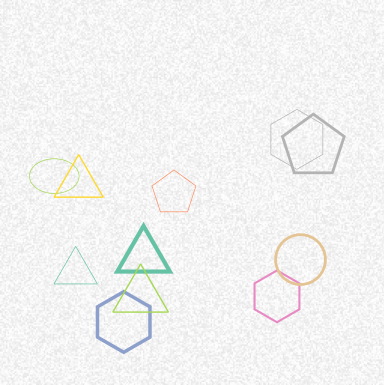[{"shape": "triangle", "thickness": 3, "radius": 0.39, "center": [0.373, 0.334]}, {"shape": "triangle", "thickness": 0.5, "radius": 0.33, "center": [0.197, 0.295]}, {"shape": "pentagon", "thickness": 0.5, "radius": 0.3, "center": [0.452, 0.498]}, {"shape": "hexagon", "thickness": 2.5, "radius": 0.39, "center": [0.321, 0.164]}, {"shape": "hexagon", "thickness": 1.5, "radius": 0.34, "center": [0.719, 0.23]}, {"shape": "triangle", "thickness": 1, "radius": 0.42, "center": [0.365, 0.231]}, {"shape": "oval", "thickness": 0.5, "radius": 0.32, "center": [0.141, 0.543]}, {"shape": "triangle", "thickness": 1, "radius": 0.37, "center": [0.204, 0.525]}, {"shape": "circle", "thickness": 2, "radius": 0.32, "center": [0.781, 0.326]}, {"shape": "hexagon", "thickness": 0.5, "radius": 0.39, "center": [0.771, 0.638]}, {"shape": "pentagon", "thickness": 2, "radius": 0.42, "center": [0.814, 0.619]}]